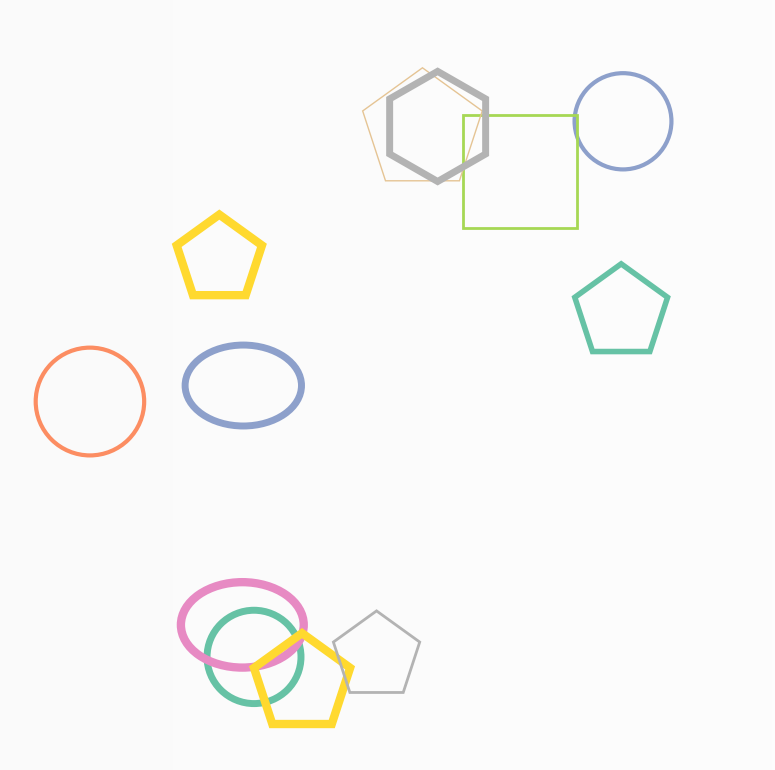[{"shape": "circle", "thickness": 2.5, "radius": 0.3, "center": [0.328, 0.147]}, {"shape": "pentagon", "thickness": 2, "radius": 0.31, "center": [0.802, 0.594]}, {"shape": "circle", "thickness": 1.5, "radius": 0.35, "center": [0.116, 0.479]}, {"shape": "circle", "thickness": 1.5, "radius": 0.31, "center": [0.804, 0.842]}, {"shape": "oval", "thickness": 2.5, "radius": 0.38, "center": [0.314, 0.499]}, {"shape": "oval", "thickness": 3, "radius": 0.4, "center": [0.313, 0.188]}, {"shape": "square", "thickness": 1, "radius": 0.36, "center": [0.671, 0.777]}, {"shape": "pentagon", "thickness": 3, "radius": 0.33, "center": [0.39, 0.113]}, {"shape": "pentagon", "thickness": 3, "radius": 0.29, "center": [0.283, 0.663]}, {"shape": "pentagon", "thickness": 0.5, "radius": 0.41, "center": [0.545, 0.831]}, {"shape": "hexagon", "thickness": 2.5, "radius": 0.36, "center": [0.565, 0.836]}, {"shape": "pentagon", "thickness": 1, "radius": 0.29, "center": [0.486, 0.148]}]